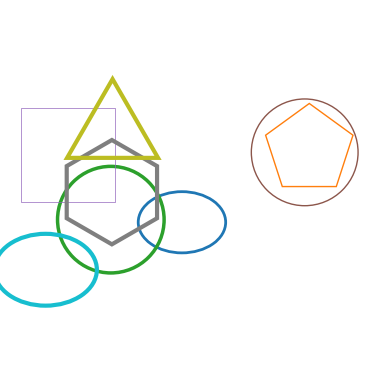[{"shape": "oval", "thickness": 2, "radius": 0.57, "center": [0.473, 0.423]}, {"shape": "pentagon", "thickness": 1, "radius": 0.6, "center": [0.803, 0.612]}, {"shape": "circle", "thickness": 2.5, "radius": 0.69, "center": [0.288, 0.429]}, {"shape": "square", "thickness": 0.5, "radius": 0.61, "center": [0.177, 0.598]}, {"shape": "circle", "thickness": 1, "radius": 0.69, "center": [0.791, 0.604]}, {"shape": "hexagon", "thickness": 3, "radius": 0.68, "center": [0.291, 0.501]}, {"shape": "triangle", "thickness": 3, "radius": 0.68, "center": [0.292, 0.658]}, {"shape": "oval", "thickness": 3, "radius": 0.67, "center": [0.118, 0.299]}]